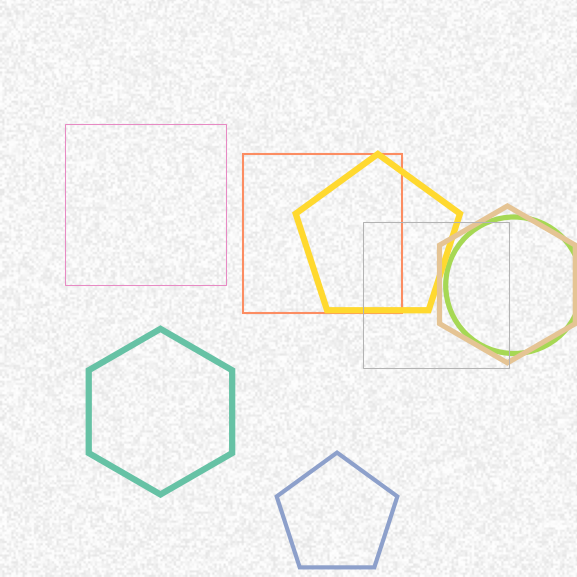[{"shape": "hexagon", "thickness": 3, "radius": 0.72, "center": [0.278, 0.286]}, {"shape": "square", "thickness": 1, "radius": 0.69, "center": [0.559, 0.595]}, {"shape": "pentagon", "thickness": 2, "radius": 0.55, "center": [0.584, 0.106]}, {"shape": "square", "thickness": 0.5, "radius": 0.7, "center": [0.252, 0.645]}, {"shape": "circle", "thickness": 2.5, "radius": 0.59, "center": [0.89, 0.505]}, {"shape": "pentagon", "thickness": 3, "radius": 0.75, "center": [0.654, 0.583]}, {"shape": "hexagon", "thickness": 2.5, "radius": 0.68, "center": [0.879, 0.507]}, {"shape": "square", "thickness": 0.5, "radius": 0.63, "center": [0.754, 0.489]}]